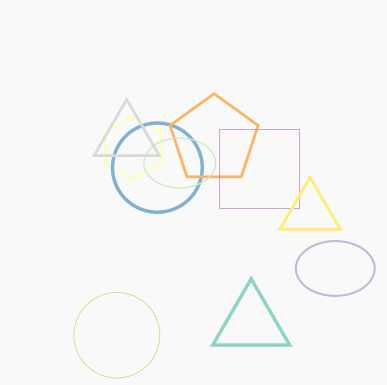[{"shape": "triangle", "thickness": 2.5, "radius": 0.57, "center": [0.648, 0.161]}, {"shape": "hexagon", "thickness": 1.5, "radius": 0.41, "center": [0.343, 0.616]}, {"shape": "oval", "thickness": 1.5, "radius": 0.51, "center": [0.865, 0.303]}, {"shape": "circle", "thickness": 2.5, "radius": 0.58, "center": [0.406, 0.565]}, {"shape": "pentagon", "thickness": 2, "radius": 0.6, "center": [0.553, 0.637]}, {"shape": "circle", "thickness": 0.5, "radius": 0.55, "center": [0.302, 0.129]}, {"shape": "triangle", "thickness": 2, "radius": 0.49, "center": [0.327, 0.644]}, {"shape": "square", "thickness": 0.5, "radius": 0.52, "center": [0.667, 0.562]}, {"shape": "oval", "thickness": 1, "radius": 0.46, "center": [0.464, 0.577]}, {"shape": "triangle", "thickness": 2, "radius": 0.45, "center": [0.8, 0.45]}]